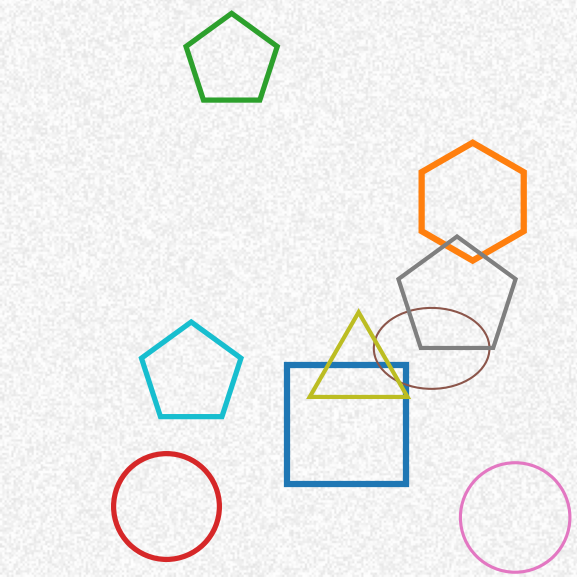[{"shape": "square", "thickness": 3, "radius": 0.52, "center": [0.599, 0.264]}, {"shape": "hexagon", "thickness": 3, "radius": 0.51, "center": [0.819, 0.65]}, {"shape": "pentagon", "thickness": 2.5, "radius": 0.42, "center": [0.401, 0.893]}, {"shape": "circle", "thickness": 2.5, "radius": 0.46, "center": [0.288, 0.122]}, {"shape": "oval", "thickness": 1, "radius": 0.5, "center": [0.747, 0.396]}, {"shape": "circle", "thickness": 1.5, "radius": 0.47, "center": [0.892, 0.103]}, {"shape": "pentagon", "thickness": 2, "radius": 0.53, "center": [0.791, 0.483]}, {"shape": "triangle", "thickness": 2, "radius": 0.49, "center": [0.621, 0.361]}, {"shape": "pentagon", "thickness": 2.5, "radius": 0.45, "center": [0.331, 0.351]}]